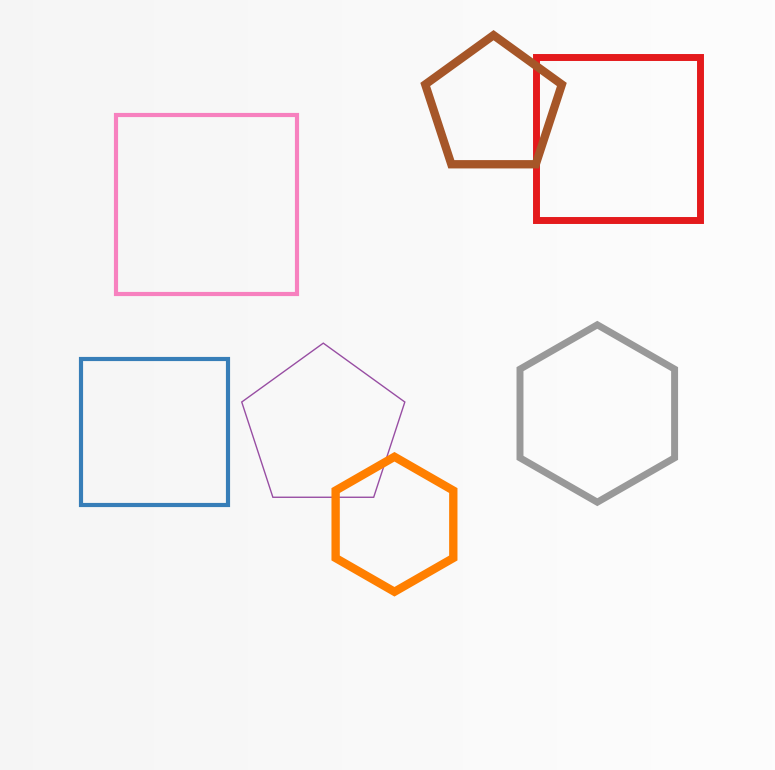[{"shape": "square", "thickness": 2.5, "radius": 0.53, "center": [0.797, 0.82]}, {"shape": "square", "thickness": 1.5, "radius": 0.47, "center": [0.199, 0.439]}, {"shape": "pentagon", "thickness": 0.5, "radius": 0.55, "center": [0.417, 0.444]}, {"shape": "hexagon", "thickness": 3, "radius": 0.44, "center": [0.509, 0.319]}, {"shape": "pentagon", "thickness": 3, "radius": 0.46, "center": [0.637, 0.862]}, {"shape": "square", "thickness": 1.5, "radius": 0.58, "center": [0.266, 0.735]}, {"shape": "hexagon", "thickness": 2.5, "radius": 0.58, "center": [0.771, 0.463]}]